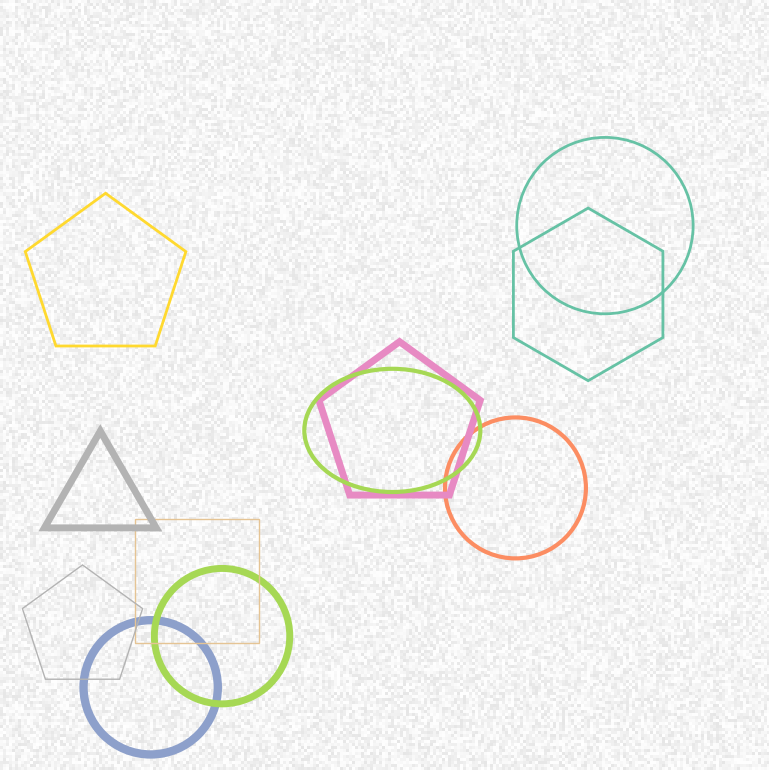[{"shape": "hexagon", "thickness": 1, "radius": 0.56, "center": [0.764, 0.618]}, {"shape": "circle", "thickness": 1, "radius": 0.57, "center": [0.786, 0.707]}, {"shape": "circle", "thickness": 1.5, "radius": 0.46, "center": [0.669, 0.366]}, {"shape": "circle", "thickness": 3, "radius": 0.44, "center": [0.196, 0.107]}, {"shape": "pentagon", "thickness": 2.5, "radius": 0.55, "center": [0.519, 0.446]}, {"shape": "circle", "thickness": 2.5, "radius": 0.44, "center": [0.288, 0.174]}, {"shape": "oval", "thickness": 1.5, "radius": 0.57, "center": [0.51, 0.441]}, {"shape": "pentagon", "thickness": 1, "radius": 0.55, "center": [0.137, 0.639]}, {"shape": "square", "thickness": 0.5, "radius": 0.4, "center": [0.256, 0.245]}, {"shape": "pentagon", "thickness": 0.5, "radius": 0.41, "center": [0.107, 0.184]}, {"shape": "triangle", "thickness": 2.5, "radius": 0.42, "center": [0.13, 0.356]}]